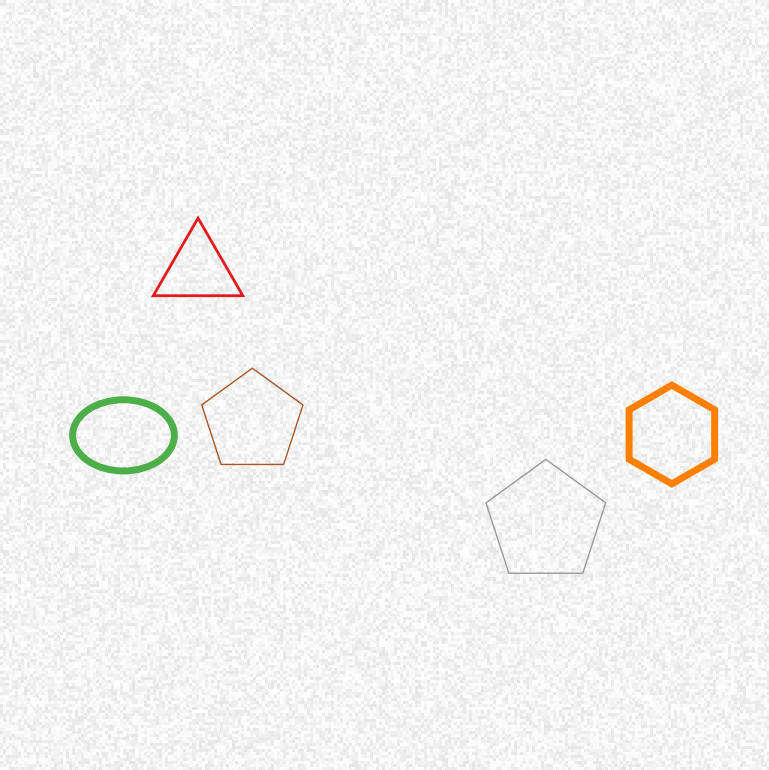[{"shape": "triangle", "thickness": 1, "radius": 0.34, "center": [0.257, 0.65]}, {"shape": "oval", "thickness": 2.5, "radius": 0.33, "center": [0.16, 0.435]}, {"shape": "hexagon", "thickness": 2.5, "radius": 0.32, "center": [0.873, 0.436]}, {"shape": "pentagon", "thickness": 0.5, "radius": 0.35, "center": [0.328, 0.453]}, {"shape": "pentagon", "thickness": 0.5, "radius": 0.41, "center": [0.709, 0.322]}]